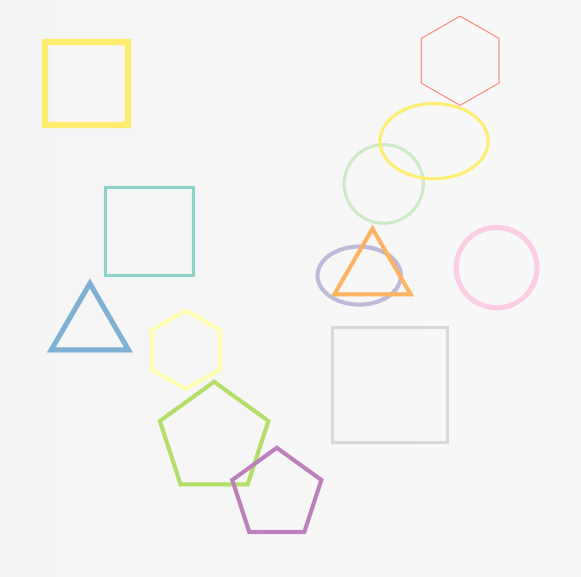[{"shape": "square", "thickness": 1.5, "radius": 0.38, "center": [0.256, 0.6]}, {"shape": "hexagon", "thickness": 2, "radius": 0.34, "center": [0.32, 0.393]}, {"shape": "oval", "thickness": 2, "radius": 0.36, "center": [0.618, 0.522]}, {"shape": "hexagon", "thickness": 0.5, "radius": 0.39, "center": [0.792, 0.894]}, {"shape": "triangle", "thickness": 2.5, "radius": 0.38, "center": [0.155, 0.432]}, {"shape": "triangle", "thickness": 2, "radius": 0.38, "center": [0.641, 0.527]}, {"shape": "pentagon", "thickness": 2, "radius": 0.49, "center": [0.368, 0.24]}, {"shape": "circle", "thickness": 2.5, "radius": 0.35, "center": [0.854, 0.536]}, {"shape": "square", "thickness": 1.5, "radius": 0.5, "center": [0.67, 0.333]}, {"shape": "pentagon", "thickness": 2, "radius": 0.4, "center": [0.476, 0.143]}, {"shape": "circle", "thickness": 1.5, "radius": 0.34, "center": [0.66, 0.681]}, {"shape": "oval", "thickness": 1.5, "radius": 0.47, "center": [0.747, 0.755]}, {"shape": "square", "thickness": 3, "radius": 0.36, "center": [0.148, 0.855]}]